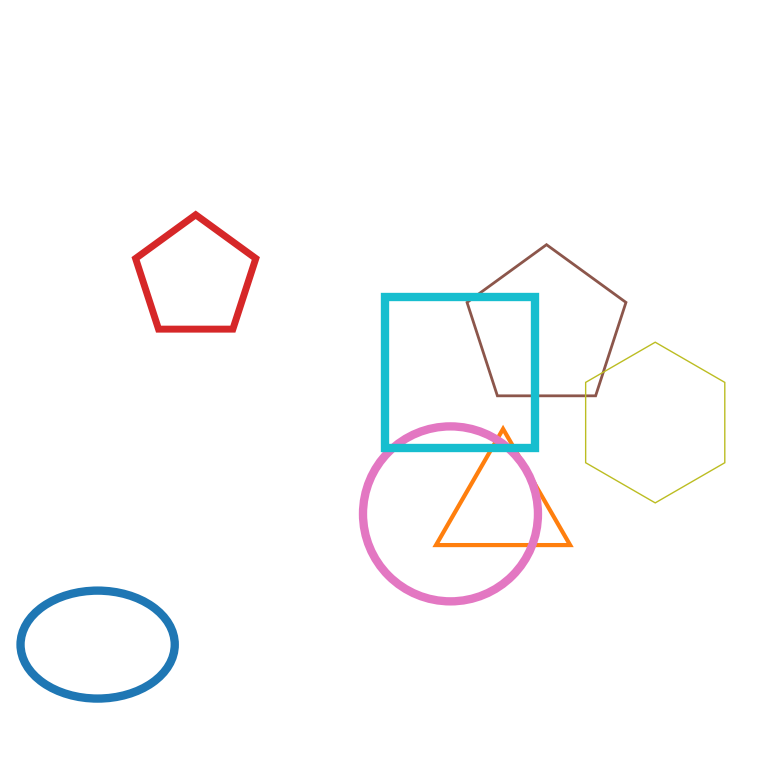[{"shape": "oval", "thickness": 3, "radius": 0.5, "center": [0.127, 0.163]}, {"shape": "triangle", "thickness": 1.5, "radius": 0.5, "center": [0.653, 0.342]}, {"shape": "pentagon", "thickness": 2.5, "radius": 0.41, "center": [0.254, 0.639]}, {"shape": "pentagon", "thickness": 1, "radius": 0.54, "center": [0.71, 0.574]}, {"shape": "circle", "thickness": 3, "radius": 0.57, "center": [0.585, 0.333]}, {"shape": "hexagon", "thickness": 0.5, "radius": 0.52, "center": [0.851, 0.451]}, {"shape": "square", "thickness": 3, "radius": 0.49, "center": [0.598, 0.516]}]